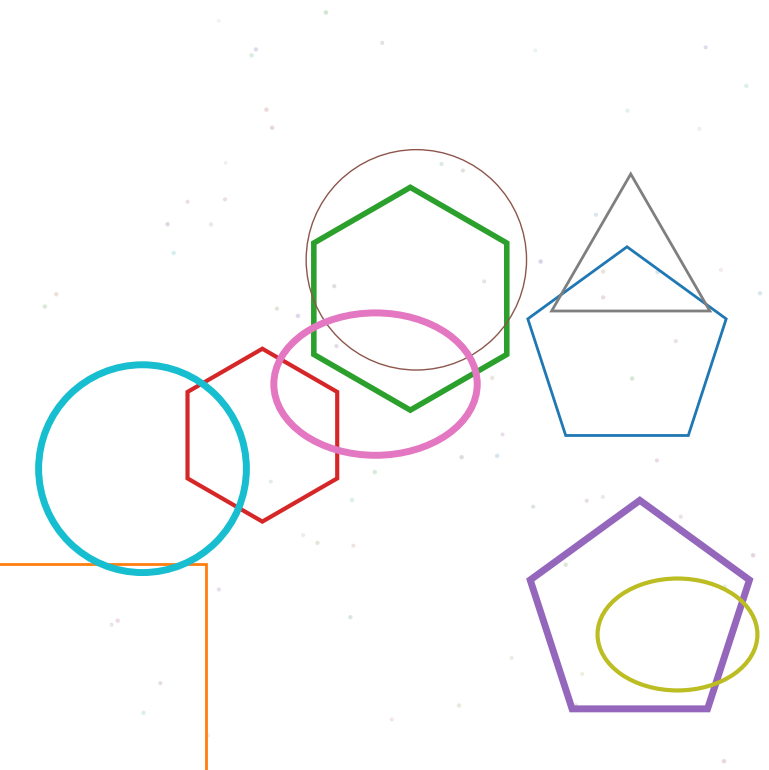[{"shape": "pentagon", "thickness": 1, "radius": 0.68, "center": [0.814, 0.544]}, {"shape": "square", "thickness": 1, "radius": 0.74, "center": [0.12, 0.12]}, {"shape": "hexagon", "thickness": 2, "radius": 0.72, "center": [0.533, 0.612]}, {"shape": "hexagon", "thickness": 1.5, "radius": 0.56, "center": [0.341, 0.435]}, {"shape": "pentagon", "thickness": 2.5, "radius": 0.75, "center": [0.831, 0.201]}, {"shape": "circle", "thickness": 0.5, "radius": 0.72, "center": [0.541, 0.663]}, {"shape": "oval", "thickness": 2.5, "radius": 0.66, "center": [0.488, 0.501]}, {"shape": "triangle", "thickness": 1, "radius": 0.59, "center": [0.819, 0.655]}, {"shape": "oval", "thickness": 1.5, "radius": 0.52, "center": [0.88, 0.176]}, {"shape": "circle", "thickness": 2.5, "radius": 0.67, "center": [0.185, 0.391]}]